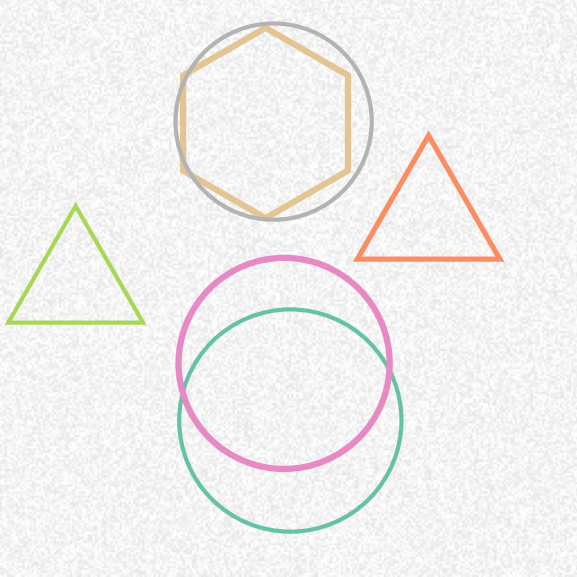[{"shape": "circle", "thickness": 2, "radius": 0.96, "center": [0.503, 0.271]}, {"shape": "triangle", "thickness": 2.5, "radius": 0.71, "center": [0.742, 0.622]}, {"shape": "circle", "thickness": 3, "radius": 0.91, "center": [0.492, 0.37]}, {"shape": "triangle", "thickness": 2, "radius": 0.67, "center": [0.131, 0.508]}, {"shape": "hexagon", "thickness": 3, "radius": 0.82, "center": [0.46, 0.786]}, {"shape": "circle", "thickness": 2, "radius": 0.85, "center": [0.474, 0.789]}]